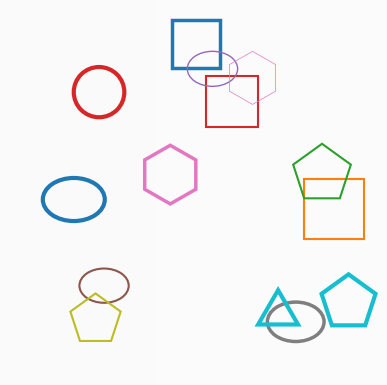[{"shape": "square", "thickness": 2.5, "radius": 0.31, "center": [0.505, 0.886]}, {"shape": "oval", "thickness": 3, "radius": 0.4, "center": [0.19, 0.482]}, {"shape": "square", "thickness": 1.5, "radius": 0.39, "center": [0.861, 0.456]}, {"shape": "pentagon", "thickness": 1.5, "radius": 0.39, "center": [0.831, 0.548]}, {"shape": "circle", "thickness": 3, "radius": 0.33, "center": [0.256, 0.761]}, {"shape": "square", "thickness": 1.5, "radius": 0.33, "center": [0.599, 0.736]}, {"shape": "oval", "thickness": 1, "radius": 0.32, "center": [0.548, 0.821]}, {"shape": "oval", "thickness": 1.5, "radius": 0.32, "center": [0.269, 0.258]}, {"shape": "hexagon", "thickness": 2.5, "radius": 0.38, "center": [0.439, 0.546]}, {"shape": "hexagon", "thickness": 0.5, "radius": 0.34, "center": [0.652, 0.798]}, {"shape": "oval", "thickness": 2.5, "radius": 0.37, "center": [0.763, 0.164]}, {"shape": "pentagon", "thickness": 1.5, "radius": 0.34, "center": [0.247, 0.17]}, {"shape": "triangle", "thickness": 3, "radius": 0.3, "center": [0.718, 0.187]}, {"shape": "pentagon", "thickness": 3, "radius": 0.37, "center": [0.899, 0.214]}]